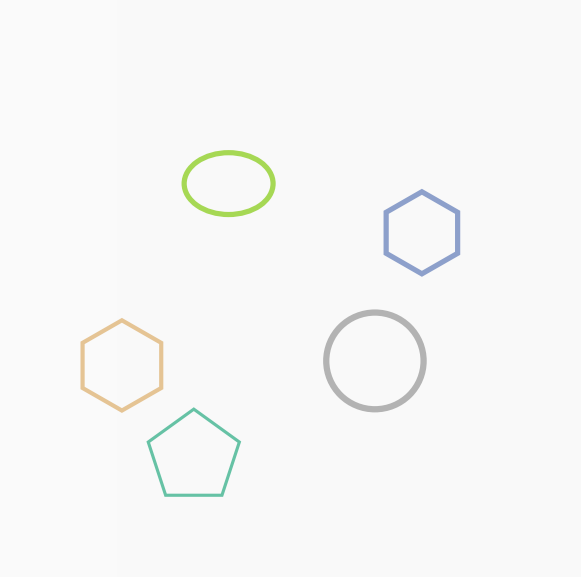[{"shape": "pentagon", "thickness": 1.5, "radius": 0.41, "center": [0.333, 0.208]}, {"shape": "hexagon", "thickness": 2.5, "radius": 0.36, "center": [0.726, 0.596]}, {"shape": "oval", "thickness": 2.5, "radius": 0.38, "center": [0.393, 0.681]}, {"shape": "hexagon", "thickness": 2, "radius": 0.39, "center": [0.21, 0.366]}, {"shape": "circle", "thickness": 3, "radius": 0.42, "center": [0.645, 0.374]}]